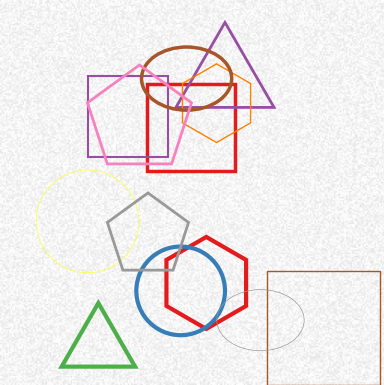[{"shape": "square", "thickness": 2.5, "radius": 0.57, "center": [0.496, 0.669]}, {"shape": "hexagon", "thickness": 3, "radius": 0.6, "center": [0.536, 0.265]}, {"shape": "circle", "thickness": 3, "radius": 0.58, "center": [0.469, 0.245]}, {"shape": "triangle", "thickness": 3, "radius": 0.55, "center": [0.255, 0.103]}, {"shape": "triangle", "thickness": 2, "radius": 0.74, "center": [0.584, 0.795]}, {"shape": "square", "thickness": 1.5, "radius": 0.53, "center": [0.332, 0.697]}, {"shape": "hexagon", "thickness": 1, "radius": 0.51, "center": [0.562, 0.732]}, {"shape": "circle", "thickness": 0.5, "radius": 0.67, "center": [0.227, 0.425]}, {"shape": "square", "thickness": 1, "radius": 0.74, "center": [0.841, 0.148]}, {"shape": "oval", "thickness": 2.5, "radius": 0.59, "center": [0.485, 0.796]}, {"shape": "pentagon", "thickness": 2, "radius": 0.71, "center": [0.362, 0.689]}, {"shape": "oval", "thickness": 0.5, "radius": 0.57, "center": [0.677, 0.168]}, {"shape": "pentagon", "thickness": 2, "radius": 0.55, "center": [0.384, 0.388]}]